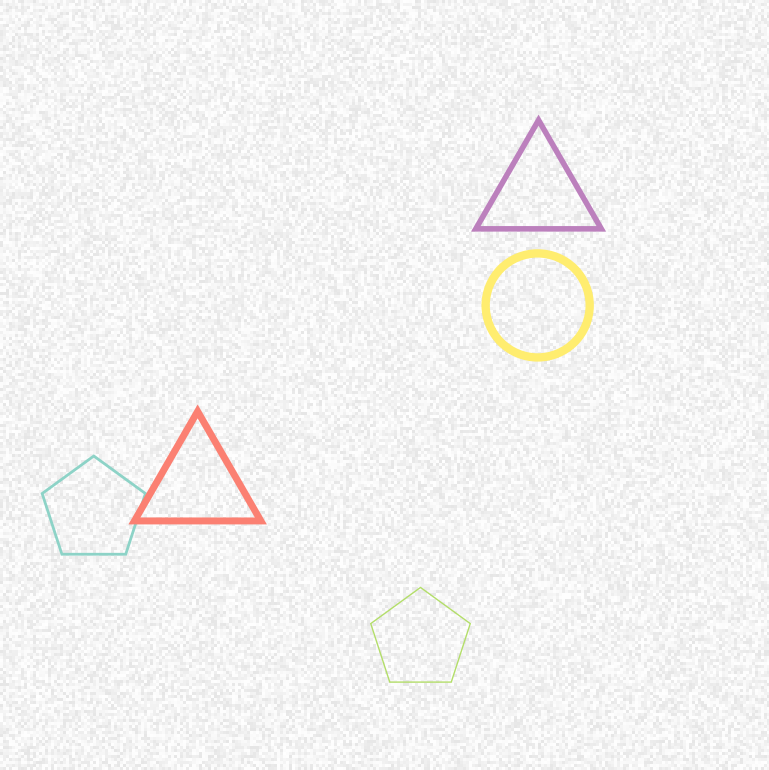[{"shape": "pentagon", "thickness": 1, "radius": 0.35, "center": [0.122, 0.337]}, {"shape": "triangle", "thickness": 2.5, "radius": 0.47, "center": [0.257, 0.371]}, {"shape": "pentagon", "thickness": 0.5, "radius": 0.34, "center": [0.546, 0.169]}, {"shape": "triangle", "thickness": 2, "radius": 0.47, "center": [0.699, 0.75]}, {"shape": "circle", "thickness": 3, "radius": 0.34, "center": [0.698, 0.603]}]